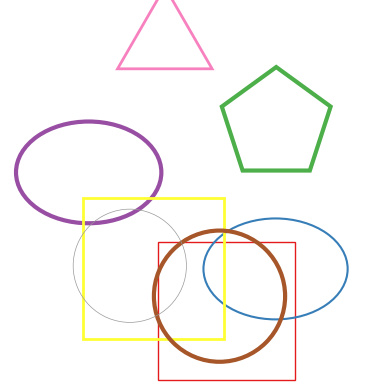[{"shape": "square", "thickness": 1, "radius": 0.89, "center": [0.588, 0.192]}, {"shape": "oval", "thickness": 1.5, "radius": 0.94, "center": [0.716, 0.302]}, {"shape": "pentagon", "thickness": 3, "radius": 0.74, "center": [0.717, 0.677]}, {"shape": "oval", "thickness": 3, "radius": 0.94, "center": [0.23, 0.552]}, {"shape": "square", "thickness": 2, "radius": 0.91, "center": [0.399, 0.304]}, {"shape": "circle", "thickness": 3, "radius": 0.85, "center": [0.57, 0.231]}, {"shape": "triangle", "thickness": 2, "radius": 0.71, "center": [0.428, 0.892]}, {"shape": "circle", "thickness": 0.5, "radius": 0.74, "center": [0.337, 0.31]}]